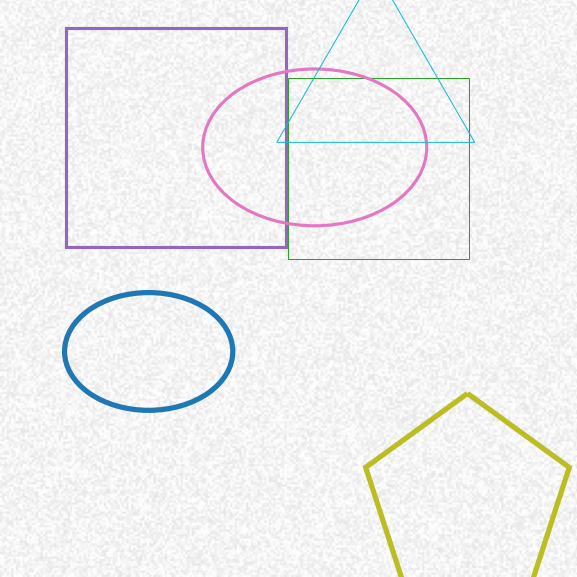[{"shape": "oval", "thickness": 2.5, "radius": 0.73, "center": [0.257, 0.391]}, {"shape": "square", "thickness": 0.5, "radius": 0.78, "center": [0.656, 0.707]}, {"shape": "square", "thickness": 1.5, "radius": 0.95, "center": [0.305, 0.761]}, {"shape": "oval", "thickness": 1.5, "radius": 0.97, "center": [0.545, 0.744]}, {"shape": "pentagon", "thickness": 2.5, "radius": 0.93, "center": [0.809, 0.133]}, {"shape": "triangle", "thickness": 0.5, "radius": 0.99, "center": [0.651, 0.852]}]